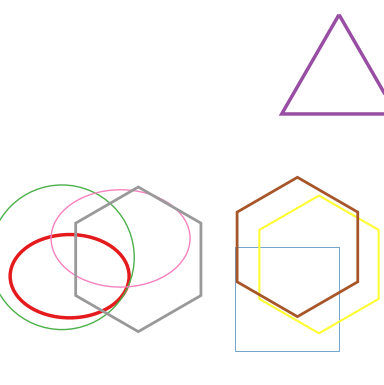[{"shape": "oval", "thickness": 2.5, "radius": 0.77, "center": [0.181, 0.283]}, {"shape": "square", "thickness": 0.5, "radius": 0.67, "center": [0.745, 0.223]}, {"shape": "circle", "thickness": 1, "radius": 0.94, "center": [0.161, 0.332]}, {"shape": "triangle", "thickness": 2.5, "radius": 0.86, "center": [0.881, 0.79]}, {"shape": "hexagon", "thickness": 1.5, "radius": 0.89, "center": [0.829, 0.313]}, {"shape": "hexagon", "thickness": 2, "radius": 0.9, "center": [0.773, 0.359]}, {"shape": "oval", "thickness": 1, "radius": 0.9, "center": [0.313, 0.381]}, {"shape": "hexagon", "thickness": 2, "radius": 0.94, "center": [0.359, 0.326]}]